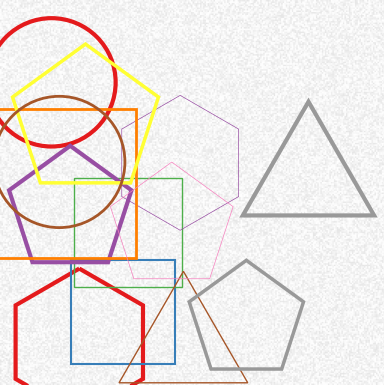[{"shape": "hexagon", "thickness": 3, "radius": 0.96, "center": [0.206, 0.111]}, {"shape": "circle", "thickness": 3, "radius": 0.83, "center": [0.134, 0.786]}, {"shape": "square", "thickness": 1.5, "radius": 0.68, "center": [0.32, 0.189]}, {"shape": "square", "thickness": 1, "radius": 0.71, "center": [0.333, 0.396]}, {"shape": "pentagon", "thickness": 3, "radius": 0.84, "center": [0.183, 0.454]}, {"shape": "hexagon", "thickness": 0.5, "radius": 0.88, "center": [0.468, 0.577]}, {"shape": "square", "thickness": 2, "radius": 0.97, "center": [0.159, 0.524]}, {"shape": "pentagon", "thickness": 2.5, "radius": 1.0, "center": [0.222, 0.686]}, {"shape": "circle", "thickness": 2, "radius": 0.85, "center": [0.154, 0.579]}, {"shape": "triangle", "thickness": 1, "radius": 0.97, "center": [0.476, 0.102]}, {"shape": "pentagon", "thickness": 0.5, "radius": 0.84, "center": [0.446, 0.412]}, {"shape": "pentagon", "thickness": 2.5, "radius": 0.78, "center": [0.64, 0.168]}, {"shape": "triangle", "thickness": 3, "radius": 0.98, "center": [0.801, 0.539]}]